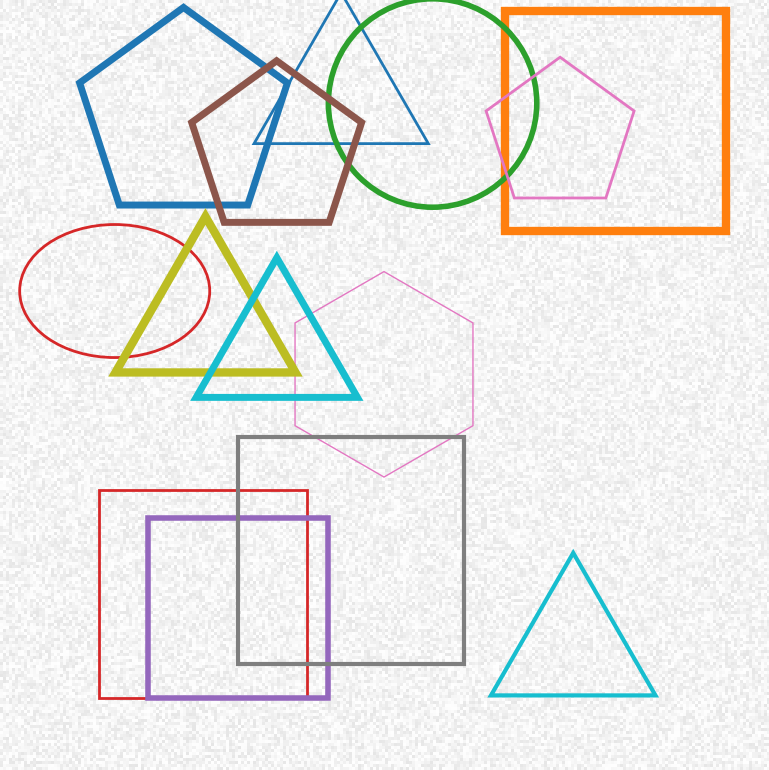[{"shape": "pentagon", "thickness": 2.5, "radius": 0.71, "center": [0.238, 0.848]}, {"shape": "triangle", "thickness": 1, "radius": 0.65, "center": [0.443, 0.879]}, {"shape": "square", "thickness": 3, "radius": 0.71, "center": [0.799, 0.843]}, {"shape": "circle", "thickness": 2, "radius": 0.68, "center": [0.562, 0.866]}, {"shape": "square", "thickness": 1, "radius": 0.68, "center": [0.263, 0.229]}, {"shape": "oval", "thickness": 1, "radius": 0.62, "center": [0.149, 0.622]}, {"shape": "square", "thickness": 2, "radius": 0.58, "center": [0.31, 0.21]}, {"shape": "pentagon", "thickness": 2.5, "radius": 0.58, "center": [0.359, 0.805]}, {"shape": "hexagon", "thickness": 0.5, "radius": 0.67, "center": [0.499, 0.514]}, {"shape": "pentagon", "thickness": 1, "radius": 0.51, "center": [0.727, 0.825]}, {"shape": "square", "thickness": 1.5, "radius": 0.74, "center": [0.456, 0.285]}, {"shape": "triangle", "thickness": 3, "radius": 0.68, "center": [0.267, 0.584]}, {"shape": "triangle", "thickness": 1.5, "radius": 0.62, "center": [0.744, 0.159]}, {"shape": "triangle", "thickness": 2.5, "radius": 0.6, "center": [0.359, 0.544]}]